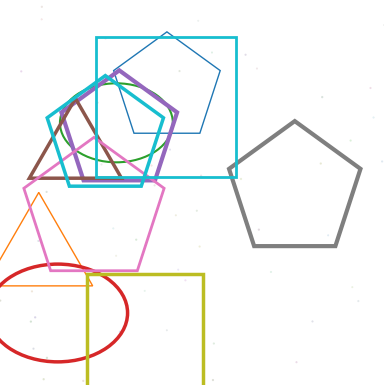[{"shape": "pentagon", "thickness": 1, "radius": 0.73, "center": [0.434, 0.772]}, {"shape": "triangle", "thickness": 1, "radius": 0.81, "center": [0.101, 0.338]}, {"shape": "oval", "thickness": 1.5, "radius": 0.73, "center": [0.302, 0.681]}, {"shape": "oval", "thickness": 2.5, "radius": 0.91, "center": [0.15, 0.187]}, {"shape": "pentagon", "thickness": 3, "radius": 0.79, "center": [0.31, 0.659]}, {"shape": "triangle", "thickness": 2.5, "radius": 0.69, "center": [0.196, 0.606]}, {"shape": "pentagon", "thickness": 2, "radius": 0.96, "center": [0.244, 0.452]}, {"shape": "pentagon", "thickness": 3, "radius": 0.9, "center": [0.766, 0.506]}, {"shape": "square", "thickness": 2.5, "radius": 0.75, "center": [0.376, 0.139]}, {"shape": "square", "thickness": 2, "radius": 0.91, "center": [0.432, 0.722]}, {"shape": "pentagon", "thickness": 2.5, "radius": 0.79, "center": [0.274, 0.645]}]